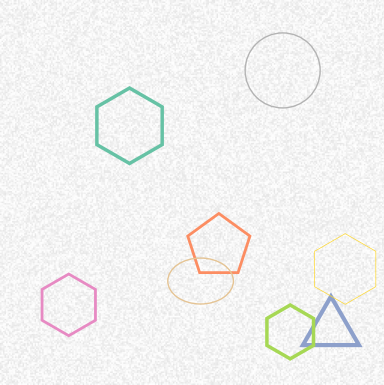[{"shape": "hexagon", "thickness": 2.5, "radius": 0.49, "center": [0.336, 0.673]}, {"shape": "pentagon", "thickness": 2, "radius": 0.42, "center": [0.568, 0.361]}, {"shape": "triangle", "thickness": 3, "radius": 0.42, "center": [0.86, 0.146]}, {"shape": "hexagon", "thickness": 2, "radius": 0.4, "center": [0.179, 0.208]}, {"shape": "hexagon", "thickness": 2.5, "radius": 0.35, "center": [0.754, 0.138]}, {"shape": "hexagon", "thickness": 0.5, "radius": 0.46, "center": [0.897, 0.301]}, {"shape": "oval", "thickness": 1, "radius": 0.43, "center": [0.521, 0.27]}, {"shape": "circle", "thickness": 1, "radius": 0.49, "center": [0.734, 0.817]}]